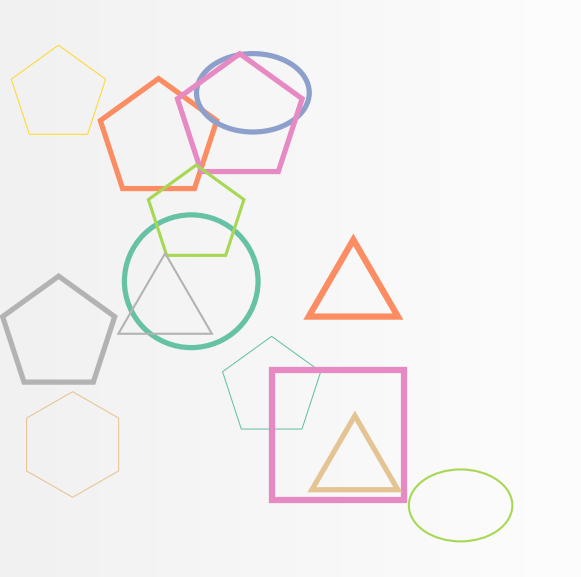[{"shape": "pentagon", "thickness": 0.5, "radius": 0.44, "center": [0.467, 0.328]}, {"shape": "circle", "thickness": 2.5, "radius": 0.57, "center": [0.329, 0.512]}, {"shape": "triangle", "thickness": 3, "radius": 0.44, "center": [0.608, 0.495]}, {"shape": "pentagon", "thickness": 2.5, "radius": 0.53, "center": [0.273, 0.758]}, {"shape": "oval", "thickness": 2.5, "radius": 0.48, "center": [0.435, 0.838]}, {"shape": "pentagon", "thickness": 2.5, "radius": 0.56, "center": [0.413, 0.793]}, {"shape": "square", "thickness": 3, "radius": 0.57, "center": [0.582, 0.246]}, {"shape": "oval", "thickness": 1, "radius": 0.45, "center": [0.792, 0.124]}, {"shape": "pentagon", "thickness": 1.5, "radius": 0.43, "center": [0.337, 0.627]}, {"shape": "pentagon", "thickness": 0.5, "radius": 0.43, "center": [0.101, 0.836]}, {"shape": "hexagon", "thickness": 0.5, "radius": 0.46, "center": [0.125, 0.229]}, {"shape": "triangle", "thickness": 2.5, "radius": 0.43, "center": [0.611, 0.194]}, {"shape": "triangle", "thickness": 1, "radius": 0.46, "center": [0.284, 0.468]}, {"shape": "pentagon", "thickness": 2.5, "radius": 0.51, "center": [0.101, 0.42]}]